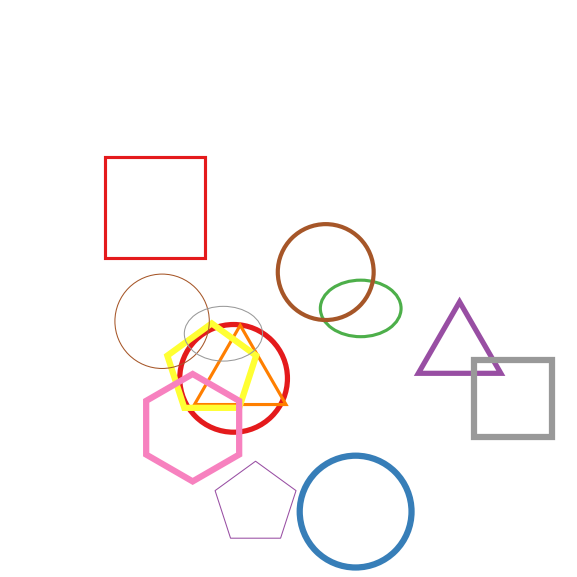[{"shape": "square", "thickness": 1.5, "radius": 0.44, "center": [0.268, 0.64]}, {"shape": "circle", "thickness": 2.5, "radius": 0.47, "center": [0.405, 0.344]}, {"shape": "circle", "thickness": 3, "radius": 0.48, "center": [0.616, 0.113]}, {"shape": "oval", "thickness": 1.5, "radius": 0.35, "center": [0.625, 0.465]}, {"shape": "pentagon", "thickness": 0.5, "radius": 0.37, "center": [0.443, 0.127]}, {"shape": "triangle", "thickness": 2.5, "radius": 0.41, "center": [0.796, 0.394]}, {"shape": "triangle", "thickness": 1.5, "radius": 0.46, "center": [0.416, 0.344]}, {"shape": "pentagon", "thickness": 3, "radius": 0.4, "center": [0.367, 0.358]}, {"shape": "circle", "thickness": 0.5, "radius": 0.41, "center": [0.281, 0.443]}, {"shape": "circle", "thickness": 2, "radius": 0.42, "center": [0.564, 0.528]}, {"shape": "hexagon", "thickness": 3, "radius": 0.46, "center": [0.334, 0.259]}, {"shape": "square", "thickness": 3, "radius": 0.33, "center": [0.888, 0.309]}, {"shape": "oval", "thickness": 0.5, "radius": 0.34, "center": [0.387, 0.421]}]